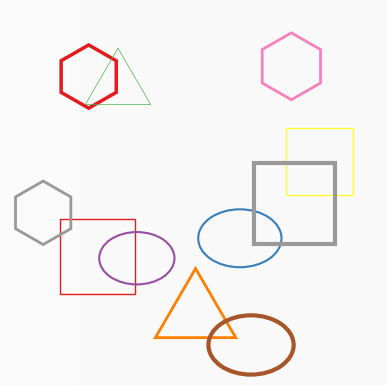[{"shape": "hexagon", "thickness": 2.5, "radius": 0.41, "center": [0.229, 0.801]}, {"shape": "square", "thickness": 1, "radius": 0.48, "center": [0.251, 0.334]}, {"shape": "oval", "thickness": 1.5, "radius": 0.54, "center": [0.619, 0.381]}, {"shape": "triangle", "thickness": 0.5, "radius": 0.49, "center": [0.304, 0.777]}, {"shape": "oval", "thickness": 1.5, "radius": 0.49, "center": [0.353, 0.329]}, {"shape": "triangle", "thickness": 2, "radius": 0.6, "center": [0.505, 0.183]}, {"shape": "square", "thickness": 1, "radius": 0.43, "center": [0.826, 0.581]}, {"shape": "oval", "thickness": 3, "radius": 0.55, "center": [0.648, 0.104]}, {"shape": "hexagon", "thickness": 2, "radius": 0.43, "center": [0.752, 0.828]}, {"shape": "hexagon", "thickness": 2, "radius": 0.41, "center": [0.111, 0.447]}, {"shape": "square", "thickness": 3, "radius": 0.52, "center": [0.76, 0.471]}]